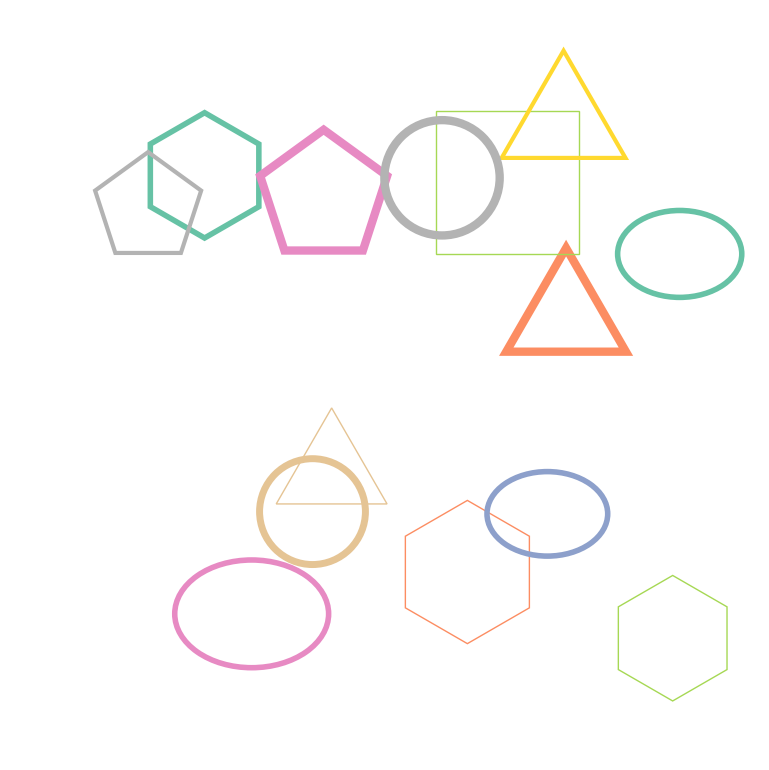[{"shape": "hexagon", "thickness": 2, "radius": 0.41, "center": [0.266, 0.772]}, {"shape": "oval", "thickness": 2, "radius": 0.4, "center": [0.883, 0.67]}, {"shape": "hexagon", "thickness": 0.5, "radius": 0.46, "center": [0.607, 0.257]}, {"shape": "triangle", "thickness": 3, "radius": 0.45, "center": [0.735, 0.588]}, {"shape": "oval", "thickness": 2, "radius": 0.39, "center": [0.711, 0.333]}, {"shape": "oval", "thickness": 2, "radius": 0.5, "center": [0.327, 0.203]}, {"shape": "pentagon", "thickness": 3, "radius": 0.43, "center": [0.42, 0.745]}, {"shape": "hexagon", "thickness": 0.5, "radius": 0.41, "center": [0.874, 0.171]}, {"shape": "square", "thickness": 0.5, "radius": 0.46, "center": [0.659, 0.763]}, {"shape": "triangle", "thickness": 1.5, "radius": 0.46, "center": [0.732, 0.841]}, {"shape": "triangle", "thickness": 0.5, "radius": 0.42, "center": [0.431, 0.387]}, {"shape": "circle", "thickness": 2.5, "radius": 0.34, "center": [0.406, 0.336]}, {"shape": "circle", "thickness": 3, "radius": 0.37, "center": [0.574, 0.769]}, {"shape": "pentagon", "thickness": 1.5, "radius": 0.36, "center": [0.192, 0.73]}]